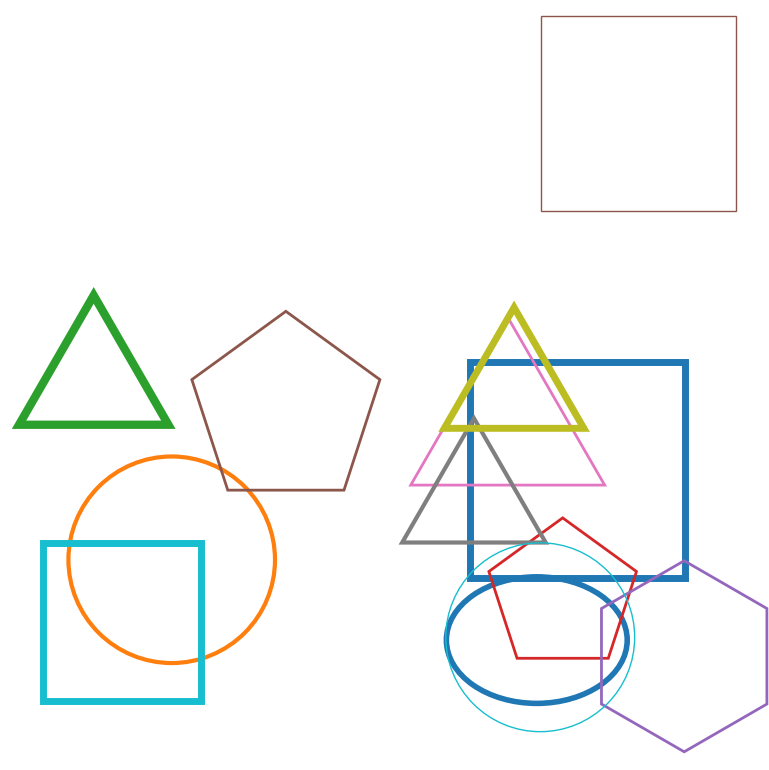[{"shape": "square", "thickness": 2.5, "radius": 0.7, "center": [0.75, 0.39]}, {"shape": "oval", "thickness": 2, "radius": 0.59, "center": [0.697, 0.169]}, {"shape": "circle", "thickness": 1.5, "radius": 0.67, "center": [0.223, 0.273]}, {"shape": "triangle", "thickness": 3, "radius": 0.56, "center": [0.122, 0.504]}, {"shape": "pentagon", "thickness": 1, "radius": 0.5, "center": [0.731, 0.227]}, {"shape": "hexagon", "thickness": 1, "radius": 0.62, "center": [0.889, 0.148]}, {"shape": "square", "thickness": 0.5, "radius": 0.63, "center": [0.83, 0.853]}, {"shape": "pentagon", "thickness": 1, "radius": 0.64, "center": [0.371, 0.467]}, {"shape": "triangle", "thickness": 1, "radius": 0.73, "center": [0.659, 0.443]}, {"shape": "triangle", "thickness": 1.5, "radius": 0.54, "center": [0.616, 0.349]}, {"shape": "triangle", "thickness": 2.5, "radius": 0.52, "center": [0.668, 0.496]}, {"shape": "square", "thickness": 2.5, "radius": 0.51, "center": [0.158, 0.192]}, {"shape": "circle", "thickness": 0.5, "radius": 0.61, "center": [0.702, 0.172]}]